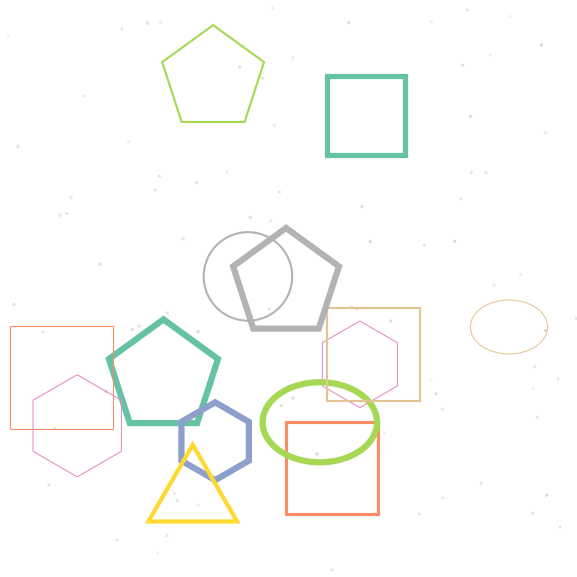[{"shape": "pentagon", "thickness": 3, "radius": 0.5, "center": [0.283, 0.347]}, {"shape": "square", "thickness": 2.5, "radius": 0.34, "center": [0.633, 0.799]}, {"shape": "square", "thickness": 0.5, "radius": 0.44, "center": [0.107, 0.345]}, {"shape": "square", "thickness": 1.5, "radius": 0.4, "center": [0.575, 0.189]}, {"shape": "hexagon", "thickness": 3, "radius": 0.34, "center": [0.373, 0.235]}, {"shape": "hexagon", "thickness": 0.5, "radius": 0.37, "center": [0.623, 0.368]}, {"shape": "hexagon", "thickness": 0.5, "radius": 0.44, "center": [0.134, 0.262]}, {"shape": "pentagon", "thickness": 1, "radius": 0.46, "center": [0.369, 0.863]}, {"shape": "oval", "thickness": 3, "radius": 0.5, "center": [0.554, 0.268]}, {"shape": "triangle", "thickness": 2, "radius": 0.44, "center": [0.334, 0.14]}, {"shape": "square", "thickness": 1, "radius": 0.4, "center": [0.647, 0.385]}, {"shape": "oval", "thickness": 0.5, "radius": 0.33, "center": [0.881, 0.433]}, {"shape": "pentagon", "thickness": 3, "radius": 0.48, "center": [0.495, 0.508]}, {"shape": "circle", "thickness": 1, "radius": 0.38, "center": [0.429, 0.52]}]